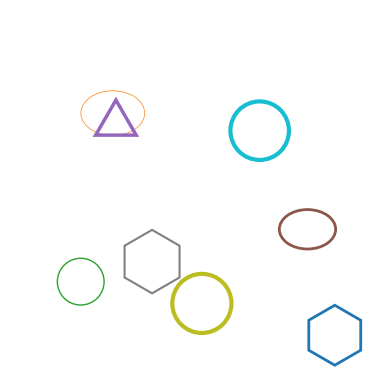[{"shape": "hexagon", "thickness": 2, "radius": 0.39, "center": [0.87, 0.129]}, {"shape": "oval", "thickness": 0.5, "radius": 0.41, "center": [0.293, 0.706]}, {"shape": "circle", "thickness": 1, "radius": 0.3, "center": [0.21, 0.268]}, {"shape": "triangle", "thickness": 2.5, "radius": 0.3, "center": [0.301, 0.679]}, {"shape": "oval", "thickness": 2, "radius": 0.37, "center": [0.799, 0.404]}, {"shape": "hexagon", "thickness": 1.5, "radius": 0.41, "center": [0.395, 0.321]}, {"shape": "circle", "thickness": 3, "radius": 0.38, "center": [0.524, 0.212]}, {"shape": "circle", "thickness": 3, "radius": 0.38, "center": [0.675, 0.661]}]